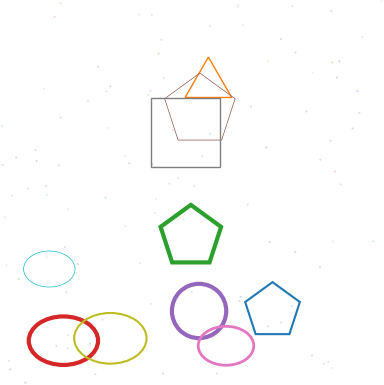[{"shape": "pentagon", "thickness": 1.5, "radius": 0.37, "center": [0.708, 0.193]}, {"shape": "triangle", "thickness": 1, "radius": 0.35, "center": [0.541, 0.782]}, {"shape": "pentagon", "thickness": 3, "radius": 0.41, "center": [0.496, 0.385]}, {"shape": "oval", "thickness": 3, "radius": 0.45, "center": [0.165, 0.115]}, {"shape": "circle", "thickness": 3, "radius": 0.35, "center": [0.517, 0.192]}, {"shape": "pentagon", "thickness": 0.5, "radius": 0.48, "center": [0.519, 0.714]}, {"shape": "oval", "thickness": 2, "radius": 0.36, "center": [0.587, 0.102]}, {"shape": "square", "thickness": 1, "radius": 0.45, "center": [0.482, 0.655]}, {"shape": "oval", "thickness": 1.5, "radius": 0.47, "center": [0.287, 0.121]}, {"shape": "oval", "thickness": 0.5, "radius": 0.33, "center": [0.128, 0.301]}]